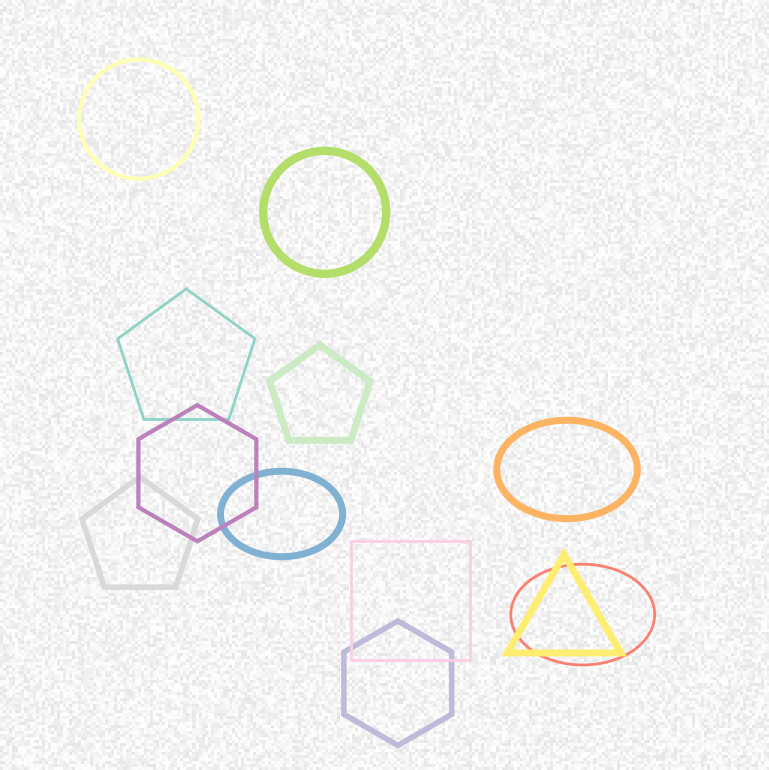[{"shape": "pentagon", "thickness": 1, "radius": 0.47, "center": [0.242, 0.531]}, {"shape": "circle", "thickness": 1.5, "radius": 0.39, "center": [0.18, 0.845]}, {"shape": "hexagon", "thickness": 2, "radius": 0.4, "center": [0.517, 0.113]}, {"shape": "oval", "thickness": 1, "radius": 0.47, "center": [0.757, 0.202]}, {"shape": "oval", "thickness": 2.5, "radius": 0.4, "center": [0.366, 0.333]}, {"shape": "oval", "thickness": 2.5, "radius": 0.46, "center": [0.736, 0.39]}, {"shape": "circle", "thickness": 3, "radius": 0.4, "center": [0.422, 0.724]}, {"shape": "square", "thickness": 1, "radius": 0.39, "center": [0.534, 0.22]}, {"shape": "pentagon", "thickness": 2, "radius": 0.4, "center": [0.182, 0.301]}, {"shape": "hexagon", "thickness": 1.5, "radius": 0.44, "center": [0.256, 0.385]}, {"shape": "pentagon", "thickness": 2.5, "radius": 0.34, "center": [0.415, 0.484]}, {"shape": "triangle", "thickness": 2.5, "radius": 0.43, "center": [0.733, 0.195]}]